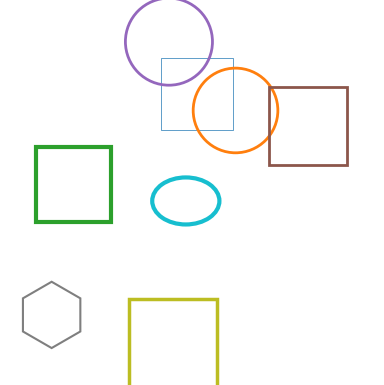[{"shape": "square", "thickness": 0.5, "radius": 0.47, "center": [0.511, 0.755]}, {"shape": "circle", "thickness": 2, "radius": 0.55, "center": [0.612, 0.713]}, {"shape": "square", "thickness": 3, "radius": 0.48, "center": [0.191, 0.52]}, {"shape": "circle", "thickness": 2, "radius": 0.57, "center": [0.439, 0.892]}, {"shape": "square", "thickness": 2, "radius": 0.5, "center": [0.799, 0.673]}, {"shape": "hexagon", "thickness": 1.5, "radius": 0.43, "center": [0.134, 0.182]}, {"shape": "square", "thickness": 2.5, "radius": 0.57, "center": [0.45, 0.109]}, {"shape": "oval", "thickness": 3, "radius": 0.44, "center": [0.483, 0.478]}]